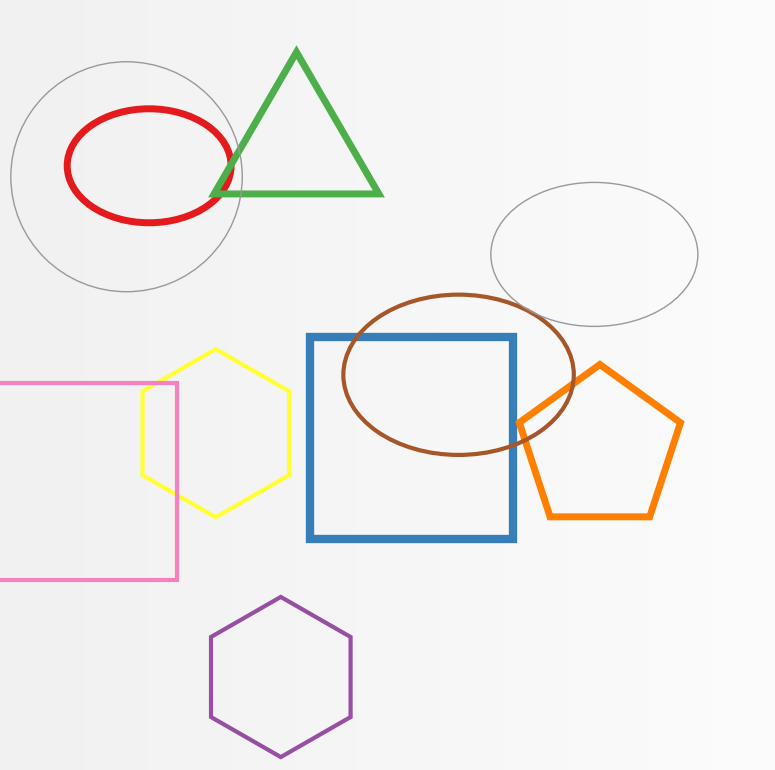[{"shape": "oval", "thickness": 2.5, "radius": 0.53, "center": [0.192, 0.785]}, {"shape": "square", "thickness": 3, "radius": 0.65, "center": [0.531, 0.431]}, {"shape": "triangle", "thickness": 2.5, "radius": 0.61, "center": [0.383, 0.81]}, {"shape": "hexagon", "thickness": 1.5, "radius": 0.52, "center": [0.362, 0.121]}, {"shape": "pentagon", "thickness": 2.5, "radius": 0.55, "center": [0.774, 0.417]}, {"shape": "hexagon", "thickness": 1.5, "radius": 0.55, "center": [0.278, 0.437]}, {"shape": "oval", "thickness": 1.5, "radius": 0.74, "center": [0.592, 0.513]}, {"shape": "square", "thickness": 1.5, "radius": 0.64, "center": [0.101, 0.375]}, {"shape": "circle", "thickness": 0.5, "radius": 0.75, "center": [0.163, 0.77]}, {"shape": "oval", "thickness": 0.5, "radius": 0.67, "center": [0.767, 0.67]}]